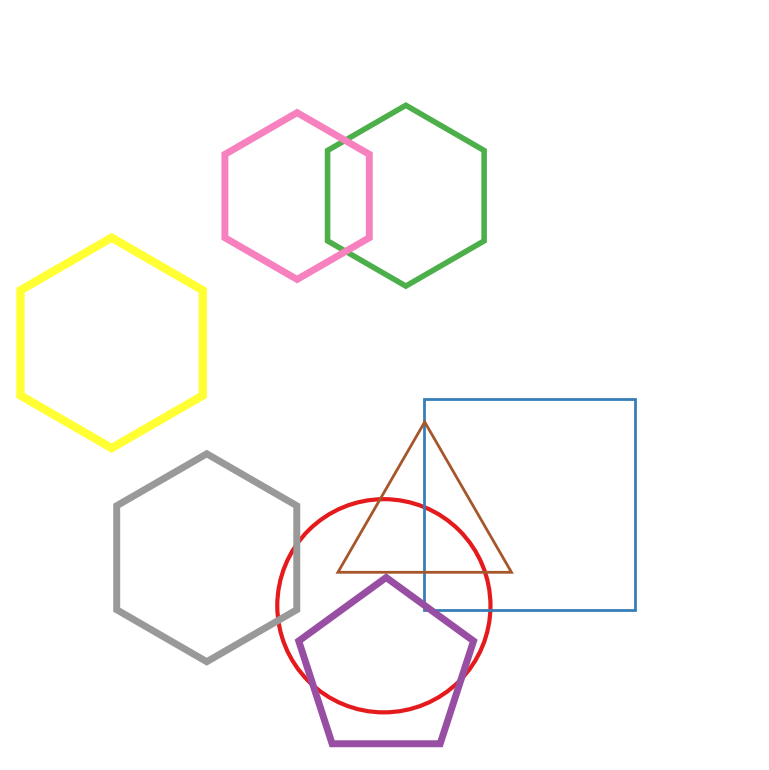[{"shape": "circle", "thickness": 1.5, "radius": 0.69, "center": [0.499, 0.213]}, {"shape": "square", "thickness": 1, "radius": 0.68, "center": [0.688, 0.345]}, {"shape": "hexagon", "thickness": 2, "radius": 0.59, "center": [0.527, 0.746]}, {"shape": "pentagon", "thickness": 2.5, "radius": 0.6, "center": [0.501, 0.131]}, {"shape": "hexagon", "thickness": 3, "radius": 0.68, "center": [0.145, 0.555]}, {"shape": "triangle", "thickness": 1, "radius": 0.65, "center": [0.552, 0.322]}, {"shape": "hexagon", "thickness": 2.5, "radius": 0.54, "center": [0.386, 0.745]}, {"shape": "hexagon", "thickness": 2.5, "radius": 0.68, "center": [0.269, 0.276]}]